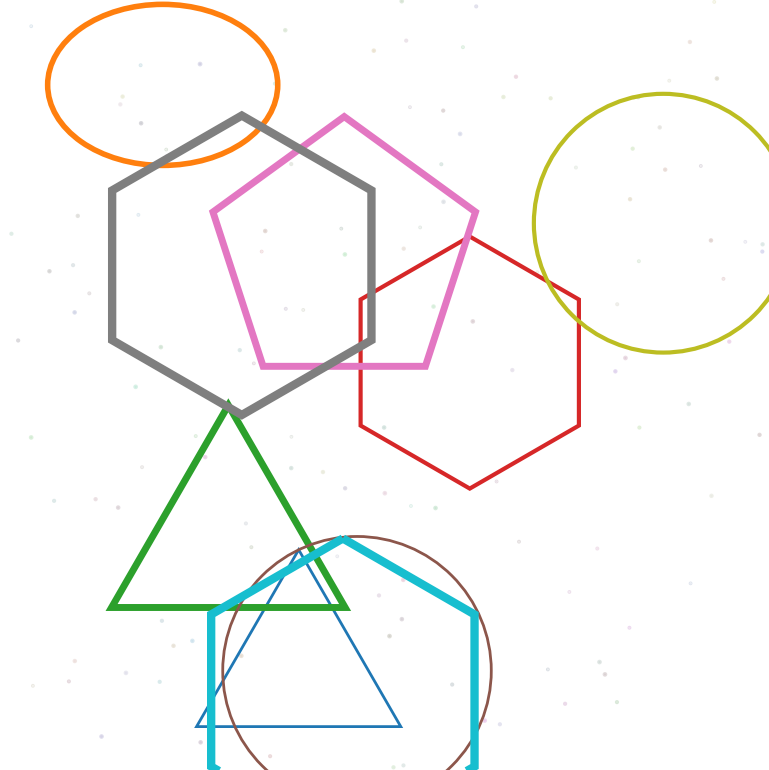[{"shape": "triangle", "thickness": 1, "radius": 0.77, "center": [0.388, 0.133]}, {"shape": "oval", "thickness": 2, "radius": 0.75, "center": [0.211, 0.89]}, {"shape": "triangle", "thickness": 2.5, "radius": 0.88, "center": [0.297, 0.299]}, {"shape": "hexagon", "thickness": 1.5, "radius": 0.82, "center": [0.61, 0.529]}, {"shape": "circle", "thickness": 1, "radius": 0.87, "center": [0.464, 0.129]}, {"shape": "pentagon", "thickness": 2.5, "radius": 0.9, "center": [0.447, 0.669]}, {"shape": "hexagon", "thickness": 3, "radius": 0.97, "center": [0.314, 0.656]}, {"shape": "circle", "thickness": 1.5, "radius": 0.84, "center": [0.861, 0.71]}, {"shape": "hexagon", "thickness": 3, "radius": 0.99, "center": [0.445, 0.103]}]